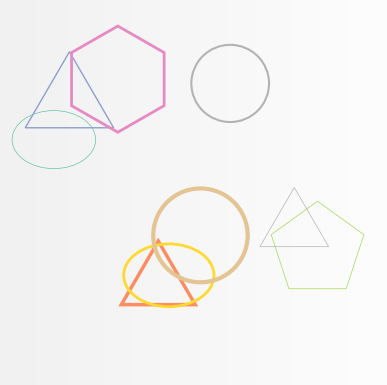[{"shape": "oval", "thickness": 0.5, "radius": 0.54, "center": [0.139, 0.637]}, {"shape": "triangle", "thickness": 2.5, "radius": 0.55, "center": [0.408, 0.264]}, {"shape": "triangle", "thickness": 1, "radius": 0.66, "center": [0.179, 0.734]}, {"shape": "hexagon", "thickness": 2, "radius": 0.69, "center": [0.304, 0.794]}, {"shape": "pentagon", "thickness": 0.5, "radius": 0.63, "center": [0.82, 0.352]}, {"shape": "oval", "thickness": 2, "radius": 0.58, "center": [0.436, 0.285]}, {"shape": "circle", "thickness": 3, "radius": 0.61, "center": [0.517, 0.389]}, {"shape": "triangle", "thickness": 0.5, "radius": 0.51, "center": [0.759, 0.41]}, {"shape": "circle", "thickness": 1.5, "radius": 0.5, "center": [0.594, 0.783]}]